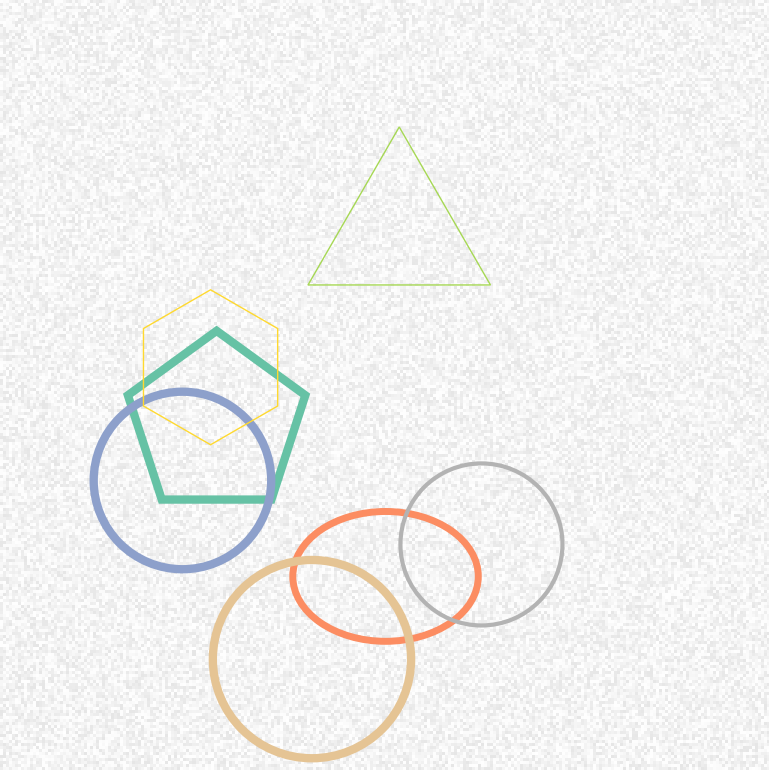[{"shape": "pentagon", "thickness": 3, "radius": 0.61, "center": [0.281, 0.449]}, {"shape": "oval", "thickness": 2.5, "radius": 0.6, "center": [0.501, 0.251]}, {"shape": "circle", "thickness": 3, "radius": 0.58, "center": [0.237, 0.376]}, {"shape": "triangle", "thickness": 0.5, "radius": 0.68, "center": [0.518, 0.698]}, {"shape": "hexagon", "thickness": 0.5, "radius": 0.5, "center": [0.273, 0.523]}, {"shape": "circle", "thickness": 3, "radius": 0.64, "center": [0.405, 0.144]}, {"shape": "circle", "thickness": 1.5, "radius": 0.53, "center": [0.625, 0.293]}]